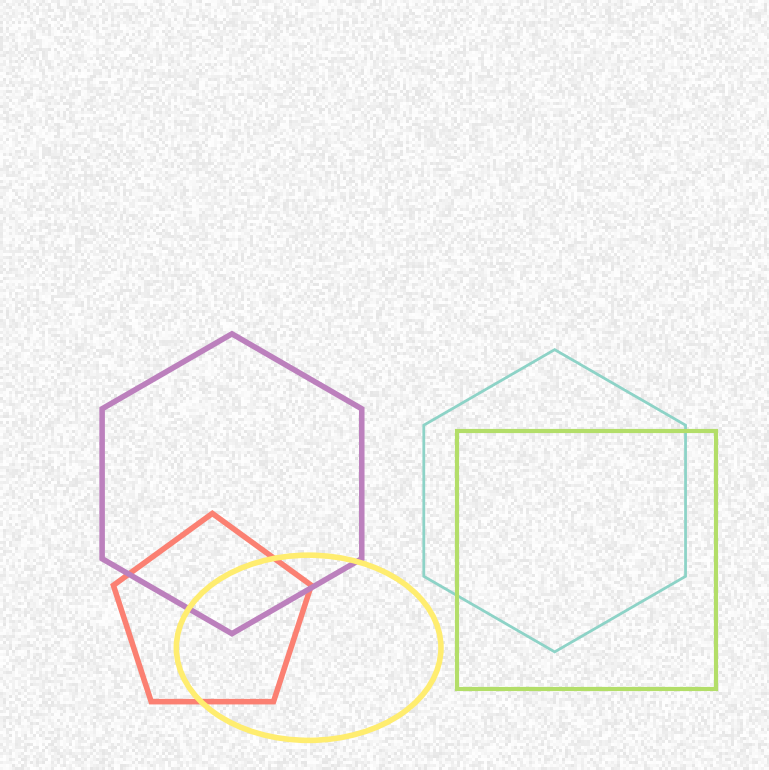[{"shape": "hexagon", "thickness": 1, "radius": 0.98, "center": [0.72, 0.35]}, {"shape": "pentagon", "thickness": 2, "radius": 0.68, "center": [0.276, 0.198]}, {"shape": "square", "thickness": 1.5, "radius": 0.84, "center": [0.762, 0.273]}, {"shape": "hexagon", "thickness": 2, "radius": 0.97, "center": [0.301, 0.372]}, {"shape": "oval", "thickness": 2, "radius": 0.86, "center": [0.401, 0.159]}]